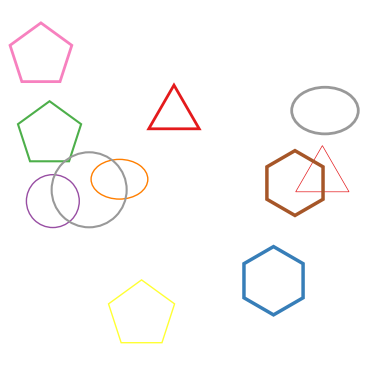[{"shape": "triangle", "thickness": 0.5, "radius": 0.4, "center": [0.837, 0.542]}, {"shape": "triangle", "thickness": 2, "radius": 0.38, "center": [0.452, 0.703]}, {"shape": "hexagon", "thickness": 2.5, "radius": 0.44, "center": [0.71, 0.271]}, {"shape": "pentagon", "thickness": 1.5, "radius": 0.43, "center": [0.129, 0.651]}, {"shape": "circle", "thickness": 1, "radius": 0.34, "center": [0.137, 0.478]}, {"shape": "oval", "thickness": 1, "radius": 0.37, "center": [0.31, 0.534]}, {"shape": "pentagon", "thickness": 1, "radius": 0.45, "center": [0.368, 0.183]}, {"shape": "hexagon", "thickness": 2.5, "radius": 0.42, "center": [0.766, 0.525]}, {"shape": "pentagon", "thickness": 2, "radius": 0.42, "center": [0.106, 0.856]}, {"shape": "circle", "thickness": 1.5, "radius": 0.49, "center": [0.232, 0.507]}, {"shape": "oval", "thickness": 2, "radius": 0.43, "center": [0.844, 0.713]}]